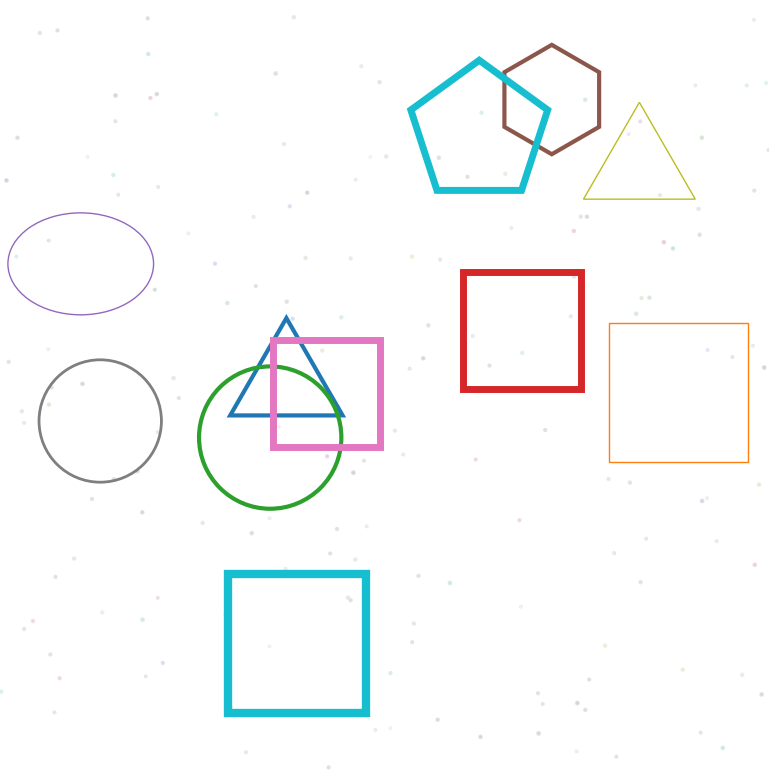[{"shape": "triangle", "thickness": 1.5, "radius": 0.42, "center": [0.372, 0.503]}, {"shape": "square", "thickness": 0.5, "radius": 0.45, "center": [0.881, 0.491]}, {"shape": "circle", "thickness": 1.5, "radius": 0.46, "center": [0.351, 0.432]}, {"shape": "square", "thickness": 2.5, "radius": 0.38, "center": [0.678, 0.571]}, {"shape": "oval", "thickness": 0.5, "radius": 0.47, "center": [0.105, 0.657]}, {"shape": "hexagon", "thickness": 1.5, "radius": 0.36, "center": [0.717, 0.871]}, {"shape": "square", "thickness": 2.5, "radius": 0.35, "center": [0.424, 0.489]}, {"shape": "circle", "thickness": 1, "radius": 0.4, "center": [0.13, 0.453]}, {"shape": "triangle", "thickness": 0.5, "radius": 0.42, "center": [0.83, 0.783]}, {"shape": "pentagon", "thickness": 2.5, "radius": 0.47, "center": [0.622, 0.828]}, {"shape": "square", "thickness": 3, "radius": 0.45, "center": [0.386, 0.164]}]